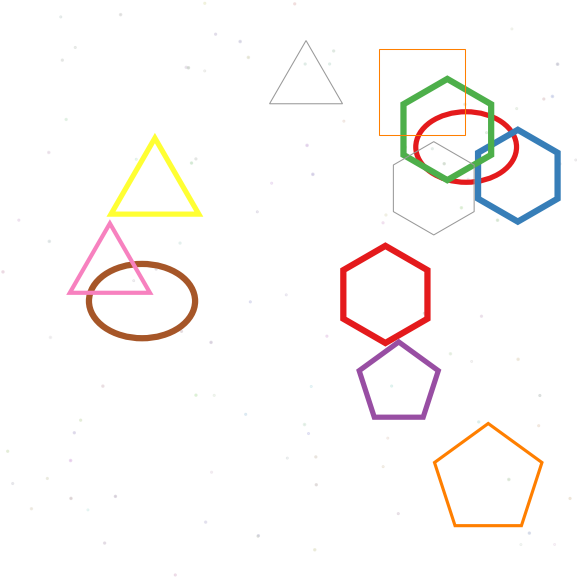[{"shape": "oval", "thickness": 2.5, "radius": 0.44, "center": [0.807, 0.745]}, {"shape": "hexagon", "thickness": 3, "radius": 0.42, "center": [0.667, 0.489]}, {"shape": "hexagon", "thickness": 3, "radius": 0.4, "center": [0.897, 0.695]}, {"shape": "hexagon", "thickness": 3, "radius": 0.44, "center": [0.775, 0.775]}, {"shape": "pentagon", "thickness": 2.5, "radius": 0.36, "center": [0.69, 0.335]}, {"shape": "square", "thickness": 0.5, "radius": 0.38, "center": [0.731, 0.84]}, {"shape": "pentagon", "thickness": 1.5, "radius": 0.49, "center": [0.845, 0.168]}, {"shape": "triangle", "thickness": 2.5, "radius": 0.44, "center": [0.268, 0.672]}, {"shape": "oval", "thickness": 3, "radius": 0.46, "center": [0.246, 0.478]}, {"shape": "triangle", "thickness": 2, "radius": 0.4, "center": [0.19, 0.532]}, {"shape": "triangle", "thickness": 0.5, "radius": 0.36, "center": [0.53, 0.856]}, {"shape": "hexagon", "thickness": 0.5, "radius": 0.4, "center": [0.751, 0.673]}]